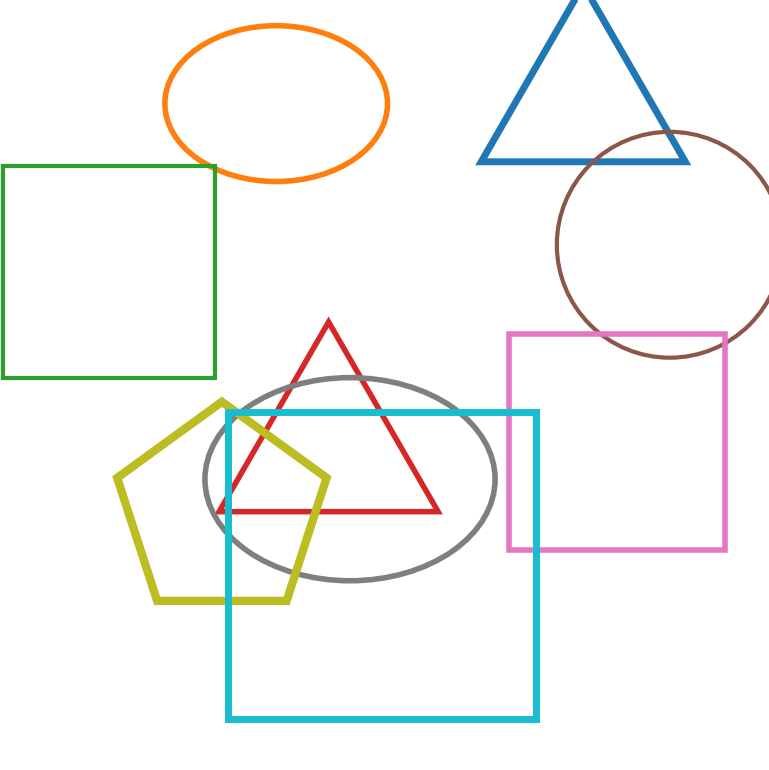[{"shape": "triangle", "thickness": 2.5, "radius": 0.77, "center": [0.757, 0.866]}, {"shape": "oval", "thickness": 2, "radius": 0.72, "center": [0.359, 0.865]}, {"shape": "square", "thickness": 1.5, "radius": 0.69, "center": [0.142, 0.646]}, {"shape": "triangle", "thickness": 2, "radius": 0.82, "center": [0.427, 0.418]}, {"shape": "circle", "thickness": 1.5, "radius": 0.73, "center": [0.87, 0.682]}, {"shape": "square", "thickness": 2, "radius": 0.7, "center": [0.801, 0.426]}, {"shape": "oval", "thickness": 2, "radius": 0.94, "center": [0.455, 0.378]}, {"shape": "pentagon", "thickness": 3, "radius": 0.71, "center": [0.288, 0.335]}, {"shape": "square", "thickness": 2.5, "radius": 1.0, "center": [0.496, 0.265]}]